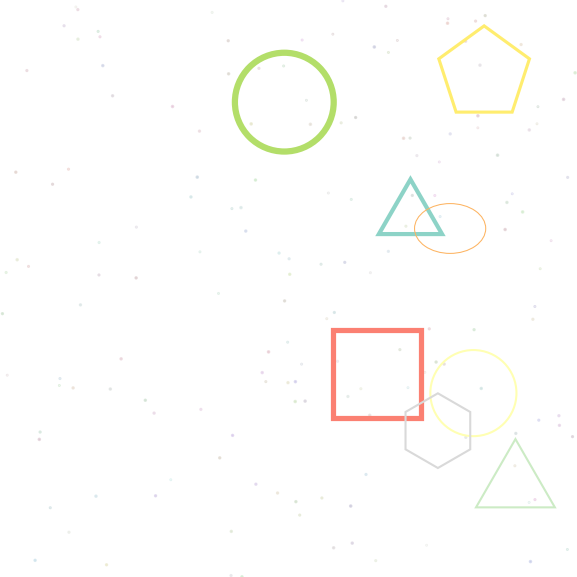[{"shape": "triangle", "thickness": 2, "radius": 0.32, "center": [0.711, 0.625]}, {"shape": "circle", "thickness": 1, "radius": 0.37, "center": [0.82, 0.318]}, {"shape": "square", "thickness": 2.5, "radius": 0.38, "center": [0.653, 0.352]}, {"shape": "oval", "thickness": 0.5, "radius": 0.31, "center": [0.779, 0.603]}, {"shape": "circle", "thickness": 3, "radius": 0.43, "center": [0.492, 0.822]}, {"shape": "hexagon", "thickness": 1, "radius": 0.32, "center": [0.758, 0.253]}, {"shape": "triangle", "thickness": 1, "radius": 0.39, "center": [0.893, 0.16]}, {"shape": "pentagon", "thickness": 1.5, "radius": 0.41, "center": [0.838, 0.872]}]